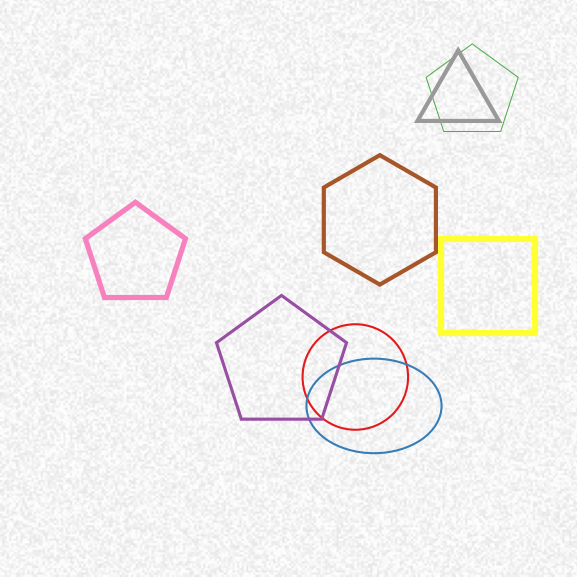[{"shape": "circle", "thickness": 1, "radius": 0.46, "center": [0.615, 0.346]}, {"shape": "oval", "thickness": 1, "radius": 0.58, "center": [0.648, 0.296]}, {"shape": "pentagon", "thickness": 0.5, "radius": 0.42, "center": [0.818, 0.839]}, {"shape": "pentagon", "thickness": 1.5, "radius": 0.59, "center": [0.487, 0.369]}, {"shape": "square", "thickness": 3, "radius": 0.41, "center": [0.845, 0.504]}, {"shape": "hexagon", "thickness": 2, "radius": 0.56, "center": [0.658, 0.618]}, {"shape": "pentagon", "thickness": 2.5, "radius": 0.46, "center": [0.234, 0.558]}, {"shape": "triangle", "thickness": 2, "radius": 0.41, "center": [0.793, 0.83]}]